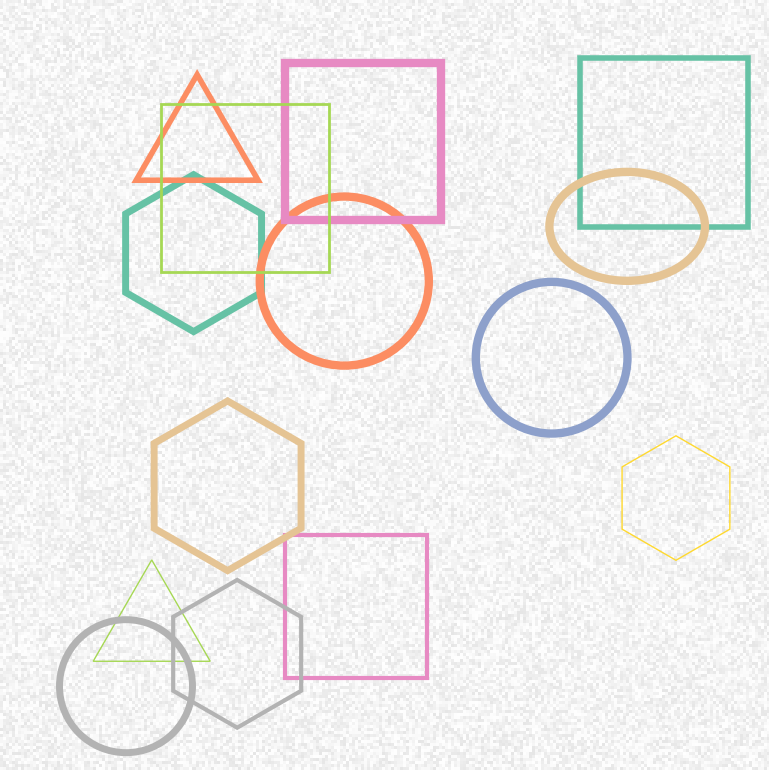[{"shape": "hexagon", "thickness": 2.5, "radius": 0.51, "center": [0.251, 0.671]}, {"shape": "square", "thickness": 2, "radius": 0.55, "center": [0.862, 0.815]}, {"shape": "circle", "thickness": 3, "radius": 0.55, "center": [0.447, 0.635]}, {"shape": "triangle", "thickness": 2, "radius": 0.46, "center": [0.256, 0.812]}, {"shape": "circle", "thickness": 3, "radius": 0.49, "center": [0.716, 0.535]}, {"shape": "square", "thickness": 1.5, "radius": 0.46, "center": [0.463, 0.212]}, {"shape": "square", "thickness": 3, "radius": 0.51, "center": [0.471, 0.816]}, {"shape": "square", "thickness": 1, "radius": 0.54, "center": [0.318, 0.756]}, {"shape": "triangle", "thickness": 0.5, "radius": 0.44, "center": [0.197, 0.185]}, {"shape": "hexagon", "thickness": 0.5, "radius": 0.4, "center": [0.878, 0.353]}, {"shape": "oval", "thickness": 3, "radius": 0.51, "center": [0.815, 0.706]}, {"shape": "hexagon", "thickness": 2.5, "radius": 0.55, "center": [0.296, 0.369]}, {"shape": "hexagon", "thickness": 1.5, "radius": 0.48, "center": [0.308, 0.151]}, {"shape": "circle", "thickness": 2.5, "radius": 0.43, "center": [0.164, 0.109]}]